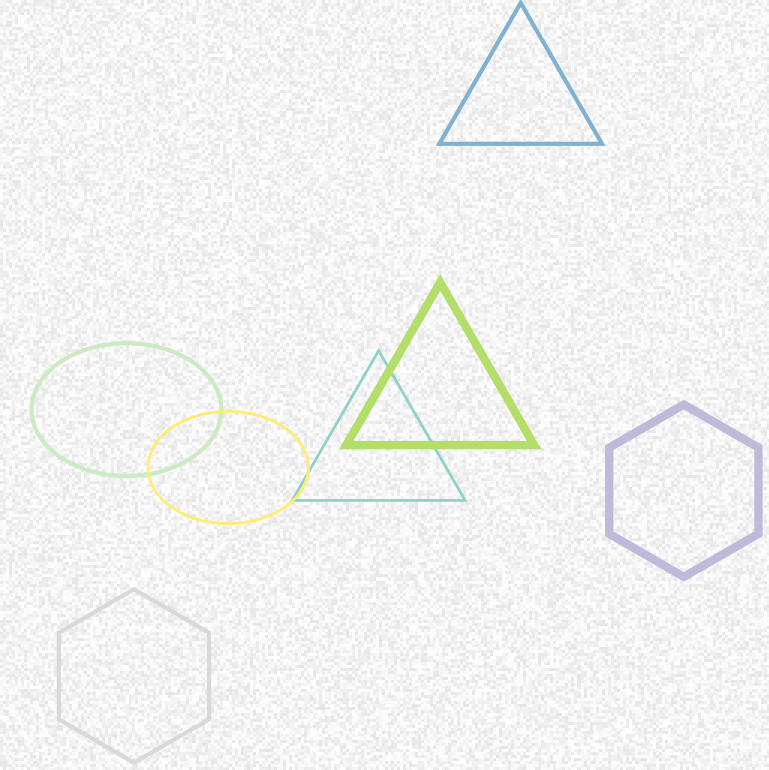[{"shape": "triangle", "thickness": 1, "radius": 0.65, "center": [0.492, 0.415]}, {"shape": "hexagon", "thickness": 3, "radius": 0.56, "center": [0.888, 0.363]}, {"shape": "triangle", "thickness": 1.5, "radius": 0.61, "center": [0.676, 0.874]}, {"shape": "triangle", "thickness": 3, "radius": 0.7, "center": [0.572, 0.492]}, {"shape": "hexagon", "thickness": 1.5, "radius": 0.56, "center": [0.174, 0.122]}, {"shape": "oval", "thickness": 1.5, "radius": 0.62, "center": [0.164, 0.468]}, {"shape": "oval", "thickness": 1, "radius": 0.52, "center": [0.296, 0.393]}]